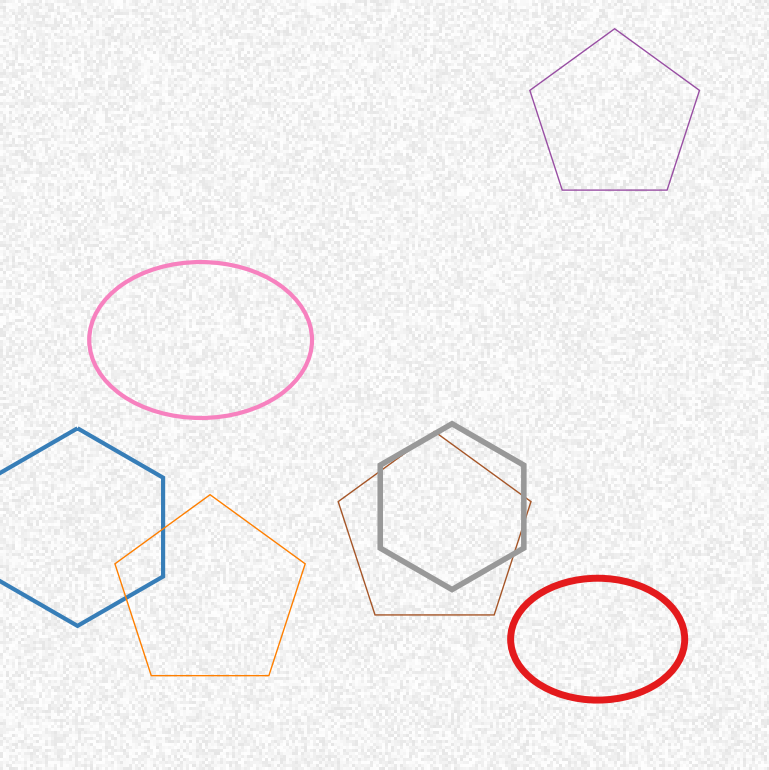[{"shape": "oval", "thickness": 2.5, "radius": 0.57, "center": [0.776, 0.17]}, {"shape": "hexagon", "thickness": 1.5, "radius": 0.64, "center": [0.101, 0.315]}, {"shape": "pentagon", "thickness": 0.5, "radius": 0.58, "center": [0.798, 0.847]}, {"shape": "pentagon", "thickness": 0.5, "radius": 0.65, "center": [0.273, 0.228]}, {"shape": "pentagon", "thickness": 0.5, "radius": 0.66, "center": [0.564, 0.308]}, {"shape": "oval", "thickness": 1.5, "radius": 0.72, "center": [0.261, 0.558]}, {"shape": "hexagon", "thickness": 2, "radius": 0.54, "center": [0.587, 0.342]}]